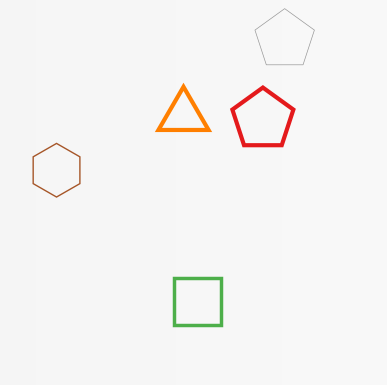[{"shape": "pentagon", "thickness": 3, "radius": 0.41, "center": [0.678, 0.69]}, {"shape": "square", "thickness": 2.5, "radius": 0.3, "center": [0.51, 0.217]}, {"shape": "triangle", "thickness": 3, "radius": 0.37, "center": [0.474, 0.7]}, {"shape": "hexagon", "thickness": 1, "radius": 0.35, "center": [0.146, 0.558]}, {"shape": "pentagon", "thickness": 0.5, "radius": 0.4, "center": [0.735, 0.897]}]